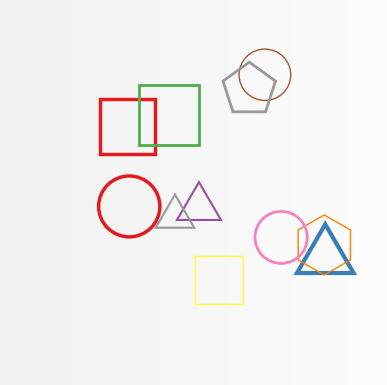[{"shape": "square", "thickness": 2.5, "radius": 0.35, "center": [0.328, 0.671]}, {"shape": "circle", "thickness": 2.5, "radius": 0.4, "center": [0.334, 0.464]}, {"shape": "triangle", "thickness": 3, "radius": 0.42, "center": [0.839, 0.333]}, {"shape": "square", "thickness": 2, "radius": 0.39, "center": [0.436, 0.701]}, {"shape": "triangle", "thickness": 1.5, "radius": 0.33, "center": [0.513, 0.461]}, {"shape": "hexagon", "thickness": 1, "radius": 0.39, "center": [0.837, 0.364]}, {"shape": "square", "thickness": 1, "radius": 0.31, "center": [0.565, 0.274]}, {"shape": "circle", "thickness": 1, "radius": 0.33, "center": [0.684, 0.806]}, {"shape": "circle", "thickness": 2, "radius": 0.34, "center": [0.726, 0.383]}, {"shape": "pentagon", "thickness": 2, "radius": 0.36, "center": [0.643, 0.767]}, {"shape": "triangle", "thickness": 1.5, "radius": 0.29, "center": [0.452, 0.437]}]